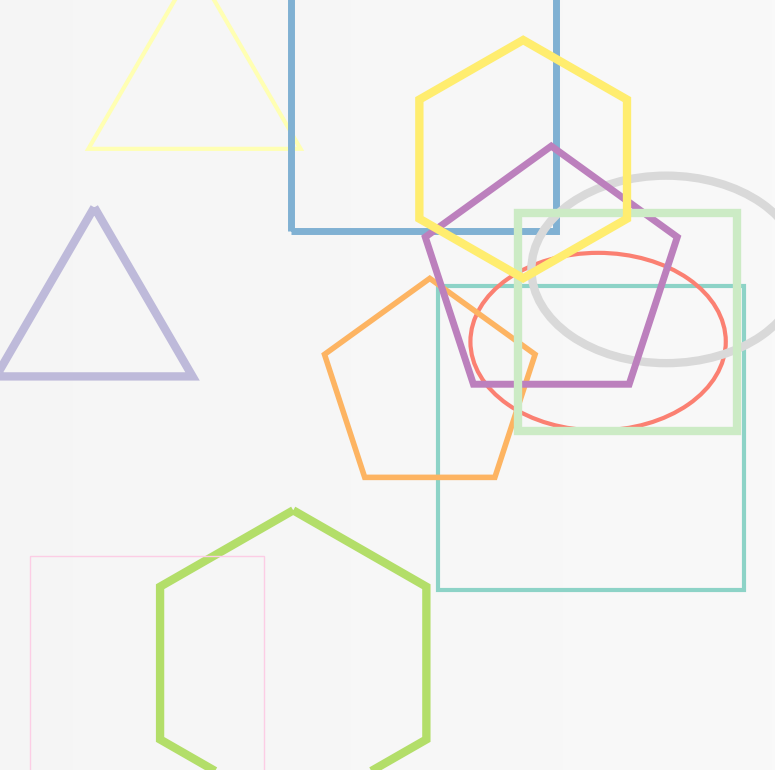[{"shape": "square", "thickness": 1.5, "radius": 0.99, "center": [0.762, 0.431]}, {"shape": "triangle", "thickness": 1.5, "radius": 0.79, "center": [0.251, 0.886]}, {"shape": "triangle", "thickness": 3, "radius": 0.73, "center": [0.122, 0.584]}, {"shape": "oval", "thickness": 1.5, "radius": 0.82, "center": [0.772, 0.556]}, {"shape": "square", "thickness": 2.5, "radius": 0.85, "center": [0.547, 0.871]}, {"shape": "pentagon", "thickness": 2, "radius": 0.71, "center": [0.555, 0.496]}, {"shape": "hexagon", "thickness": 3, "radius": 0.99, "center": [0.378, 0.139]}, {"shape": "square", "thickness": 0.5, "radius": 0.75, "center": [0.19, 0.128]}, {"shape": "oval", "thickness": 3, "radius": 0.87, "center": [0.86, 0.65]}, {"shape": "pentagon", "thickness": 2.5, "radius": 0.85, "center": [0.711, 0.639]}, {"shape": "square", "thickness": 3, "radius": 0.71, "center": [0.81, 0.581]}, {"shape": "hexagon", "thickness": 3, "radius": 0.77, "center": [0.675, 0.793]}]